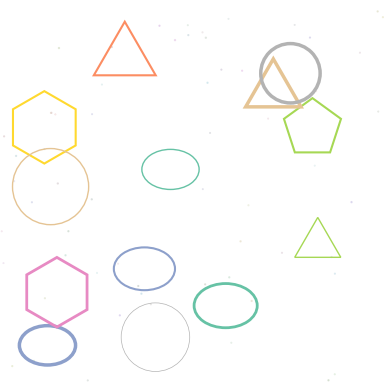[{"shape": "oval", "thickness": 2, "radius": 0.41, "center": [0.586, 0.206]}, {"shape": "oval", "thickness": 1, "radius": 0.37, "center": [0.443, 0.56]}, {"shape": "triangle", "thickness": 1.5, "radius": 0.46, "center": [0.324, 0.851]}, {"shape": "oval", "thickness": 1.5, "radius": 0.4, "center": [0.375, 0.302]}, {"shape": "oval", "thickness": 2.5, "radius": 0.36, "center": [0.123, 0.103]}, {"shape": "hexagon", "thickness": 2, "radius": 0.45, "center": [0.148, 0.241]}, {"shape": "pentagon", "thickness": 1.5, "radius": 0.39, "center": [0.812, 0.667]}, {"shape": "triangle", "thickness": 1, "radius": 0.35, "center": [0.825, 0.366]}, {"shape": "hexagon", "thickness": 1.5, "radius": 0.47, "center": [0.115, 0.669]}, {"shape": "circle", "thickness": 1, "radius": 0.49, "center": [0.131, 0.515]}, {"shape": "triangle", "thickness": 2.5, "radius": 0.41, "center": [0.71, 0.764]}, {"shape": "circle", "thickness": 0.5, "radius": 0.45, "center": [0.404, 0.124]}, {"shape": "circle", "thickness": 2.5, "radius": 0.39, "center": [0.754, 0.81]}]